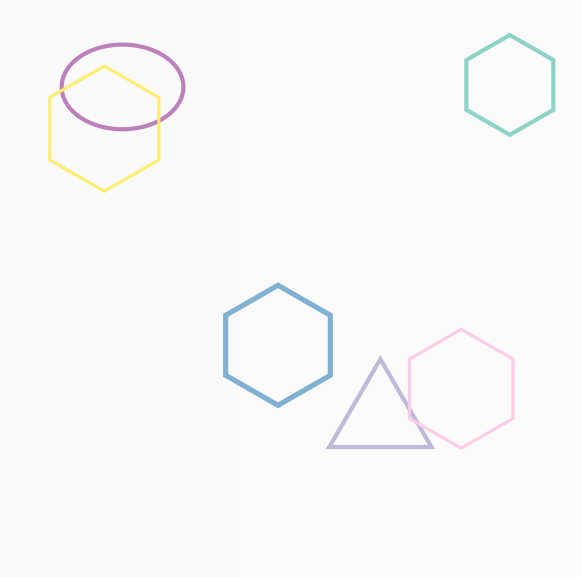[{"shape": "hexagon", "thickness": 2, "radius": 0.43, "center": [0.877, 0.852]}, {"shape": "triangle", "thickness": 2, "radius": 0.51, "center": [0.654, 0.276]}, {"shape": "hexagon", "thickness": 2.5, "radius": 0.52, "center": [0.478, 0.401]}, {"shape": "hexagon", "thickness": 1.5, "radius": 0.51, "center": [0.793, 0.326]}, {"shape": "oval", "thickness": 2, "radius": 0.52, "center": [0.211, 0.849]}, {"shape": "hexagon", "thickness": 1.5, "radius": 0.54, "center": [0.179, 0.776]}]